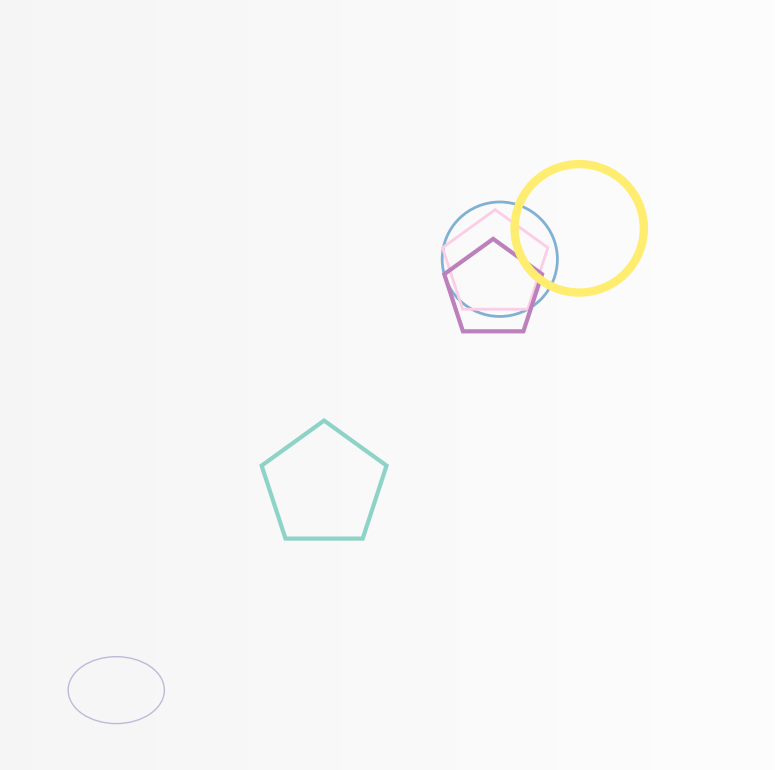[{"shape": "pentagon", "thickness": 1.5, "radius": 0.42, "center": [0.418, 0.369]}, {"shape": "oval", "thickness": 0.5, "radius": 0.31, "center": [0.15, 0.104]}, {"shape": "circle", "thickness": 1, "radius": 0.37, "center": [0.645, 0.663]}, {"shape": "pentagon", "thickness": 1, "radius": 0.36, "center": [0.639, 0.656]}, {"shape": "pentagon", "thickness": 1.5, "radius": 0.33, "center": [0.636, 0.623]}, {"shape": "circle", "thickness": 3, "radius": 0.42, "center": [0.747, 0.703]}]